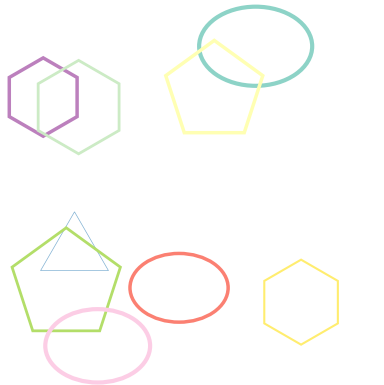[{"shape": "oval", "thickness": 3, "radius": 0.73, "center": [0.664, 0.88]}, {"shape": "pentagon", "thickness": 2.5, "radius": 0.66, "center": [0.557, 0.763]}, {"shape": "oval", "thickness": 2.5, "radius": 0.64, "center": [0.465, 0.252]}, {"shape": "triangle", "thickness": 0.5, "radius": 0.51, "center": [0.194, 0.348]}, {"shape": "pentagon", "thickness": 2, "radius": 0.74, "center": [0.172, 0.26]}, {"shape": "oval", "thickness": 3, "radius": 0.68, "center": [0.254, 0.102]}, {"shape": "hexagon", "thickness": 2.5, "radius": 0.51, "center": [0.112, 0.748]}, {"shape": "hexagon", "thickness": 2, "radius": 0.61, "center": [0.204, 0.722]}, {"shape": "hexagon", "thickness": 1.5, "radius": 0.55, "center": [0.782, 0.215]}]